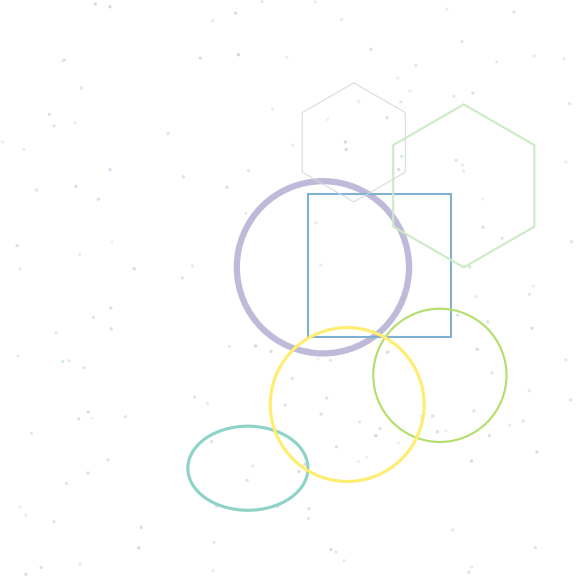[{"shape": "oval", "thickness": 1.5, "radius": 0.52, "center": [0.429, 0.188]}, {"shape": "circle", "thickness": 3, "radius": 0.75, "center": [0.559, 0.536]}, {"shape": "square", "thickness": 1, "radius": 0.62, "center": [0.657, 0.539]}, {"shape": "circle", "thickness": 1, "radius": 0.58, "center": [0.762, 0.349]}, {"shape": "hexagon", "thickness": 0.5, "radius": 0.52, "center": [0.613, 0.753]}, {"shape": "hexagon", "thickness": 1, "radius": 0.71, "center": [0.803, 0.677]}, {"shape": "circle", "thickness": 1.5, "radius": 0.67, "center": [0.601, 0.299]}]